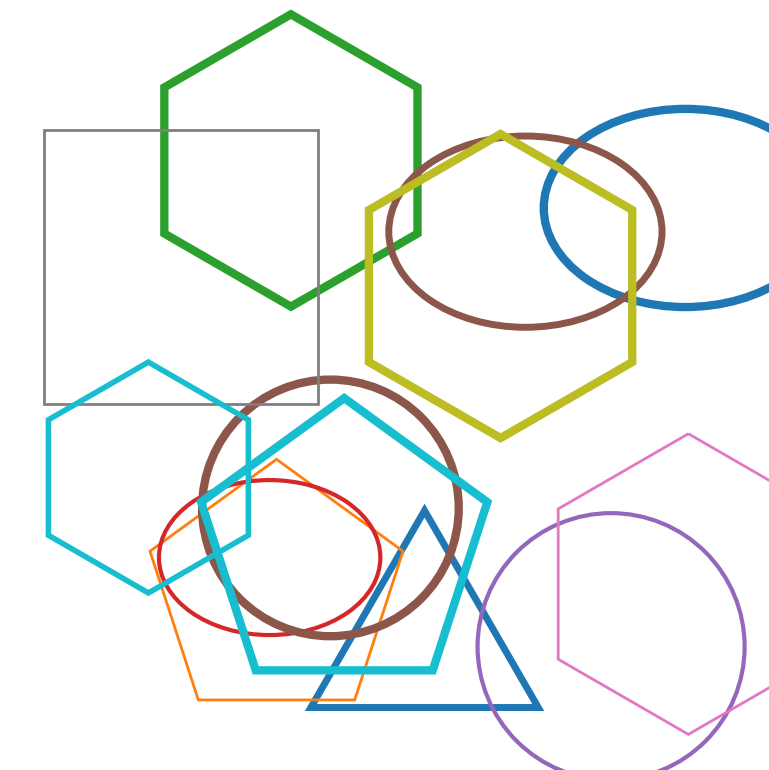[{"shape": "triangle", "thickness": 2.5, "radius": 0.85, "center": [0.551, 0.166]}, {"shape": "oval", "thickness": 3, "radius": 0.92, "center": [0.89, 0.73]}, {"shape": "pentagon", "thickness": 1, "radius": 0.86, "center": [0.359, 0.231]}, {"shape": "hexagon", "thickness": 3, "radius": 0.95, "center": [0.378, 0.792]}, {"shape": "oval", "thickness": 1.5, "radius": 0.72, "center": [0.35, 0.276]}, {"shape": "circle", "thickness": 1.5, "radius": 0.87, "center": [0.794, 0.16]}, {"shape": "oval", "thickness": 2.5, "radius": 0.89, "center": [0.682, 0.699]}, {"shape": "circle", "thickness": 3, "radius": 0.83, "center": [0.429, 0.34]}, {"shape": "hexagon", "thickness": 1, "radius": 0.98, "center": [0.894, 0.241]}, {"shape": "square", "thickness": 1, "radius": 0.89, "center": [0.235, 0.653]}, {"shape": "hexagon", "thickness": 3, "radius": 0.99, "center": [0.65, 0.629]}, {"shape": "pentagon", "thickness": 3, "radius": 0.98, "center": [0.447, 0.288]}, {"shape": "hexagon", "thickness": 2, "radius": 0.75, "center": [0.193, 0.38]}]